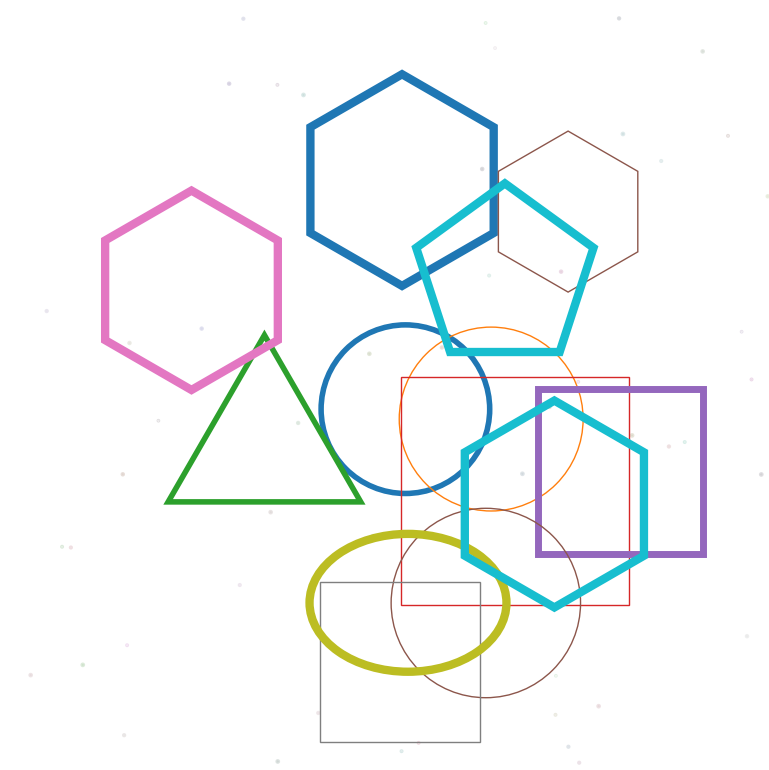[{"shape": "circle", "thickness": 2, "radius": 0.55, "center": [0.526, 0.469]}, {"shape": "hexagon", "thickness": 3, "radius": 0.69, "center": [0.522, 0.766]}, {"shape": "circle", "thickness": 0.5, "radius": 0.6, "center": [0.638, 0.456]}, {"shape": "triangle", "thickness": 2, "radius": 0.72, "center": [0.343, 0.42]}, {"shape": "square", "thickness": 0.5, "radius": 0.74, "center": [0.669, 0.362]}, {"shape": "square", "thickness": 2.5, "radius": 0.53, "center": [0.806, 0.388]}, {"shape": "circle", "thickness": 0.5, "radius": 0.61, "center": [0.631, 0.217]}, {"shape": "hexagon", "thickness": 0.5, "radius": 0.52, "center": [0.738, 0.725]}, {"shape": "hexagon", "thickness": 3, "radius": 0.65, "center": [0.249, 0.623]}, {"shape": "square", "thickness": 0.5, "radius": 0.52, "center": [0.52, 0.14]}, {"shape": "oval", "thickness": 3, "radius": 0.64, "center": [0.53, 0.217]}, {"shape": "pentagon", "thickness": 3, "radius": 0.61, "center": [0.656, 0.641]}, {"shape": "hexagon", "thickness": 3, "radius": 0.67, "center": [0.72, 0.345]}]